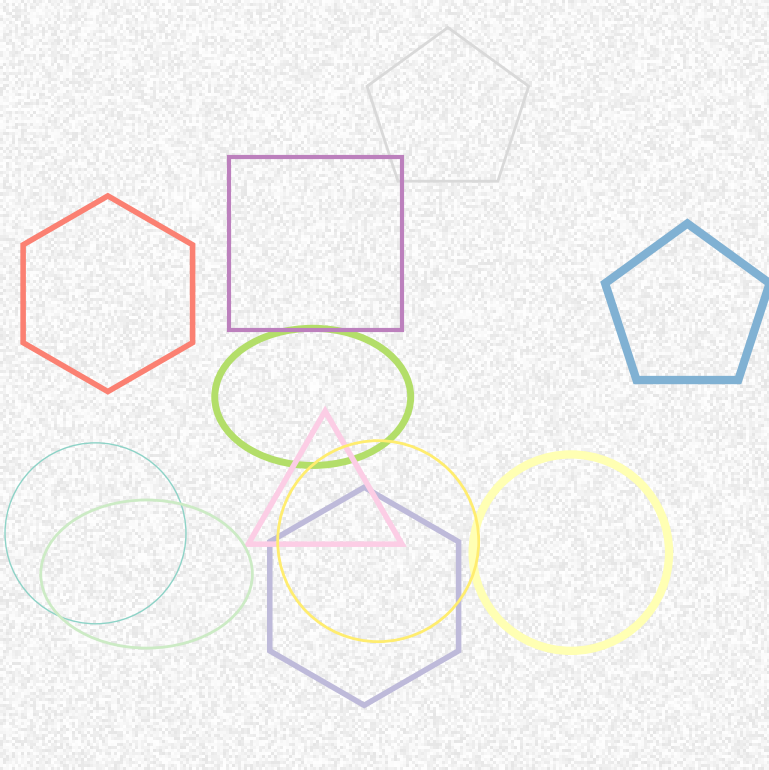[{"shape": "circle", "thickness": 0.5, "radius": 0.59, "center": [0.124, 0.307]}, {"shape": "circle", "thickness": 3, "radius": 0.64, "center": [0.741, 0.282]}, {"shape": "hexagon", "thickness": 2, "radius": 0.71, "center": [0.473, 0.226]}, {"shape": "hexagon", "thickness": 2, "radius": 0.64, "center": [0.14, 0.619]}, {"shape": "pentagon", "thickness": 3, "radius": 0.56, "center": [0.893, 0.597]}, {"shape": "oval", "thickness": 2.5, "radius": 0.64, "center": [0.406, 0.485]}, {"shape": "triangle", "thickness": 2, "radius": 0.58, "center": [0.422, 0.351]}, {"shape": "pentagon", "thickness": 1, "radius": 0.55, "center": [0.582, 0.854]}, {"shape": "square", "thickness": 1.5, "radius": 0.56, "center": [0.41, 0.683]}, {"shape": "oval", "thickness": 1, "radius": 0.69, "center": [0.19, 0.254]}, {"shape": "circle", "thickness": 1, "radius": 0.65, "center": [0.491, 0.297]}]